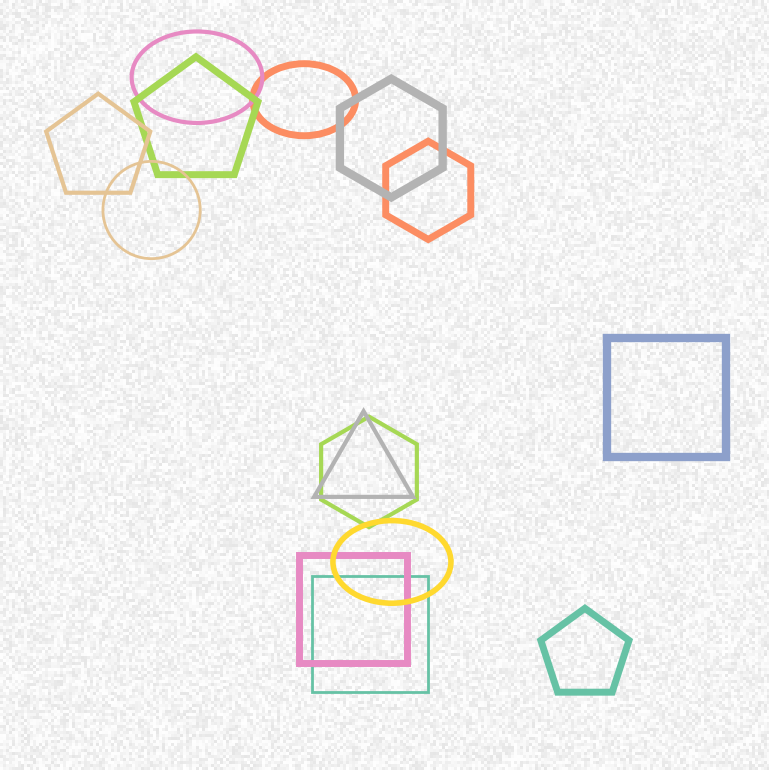[{"shape": "square", "thickness": 1, "radius": 0.38, "center": [0.481, 0.177]}, {"shape": "pentagon", "thickness": 2.5, "radius": 0.3, "center": [0.76, 0.15]}, {"shape": "oval", "thickness": 2.5, "radius": 0.33, "center": [0.395, 0.871]}, {"shape": "hexagon", "thickness": 2.5, "radius": 0.32, "center": [0.556, 0.753]}, {"shape": "square", "thickness": 3, "radius": 0.39, "center": [0.866, 0.483]}, {"shape": "oval", "thickness": 1.5, "radius": 0.42, "center": [0.256, 0.9]}, {"shape": "square", "thickness": 2.5, "radius": 0.35, "center": [0.459, 0.21]}, {"shape": "hexagon", "thickness": 1.5, "radius": 0.36, "center": [0.479, 0.387]}, {"shape": "pentagon", "thickness": 2.5, "radius": 0.42, "center": [0.254, 0.842]}, {"shape": "oval", "thickness": 2, "radius": 0.38, "center": [0.509, 0.27]}, {"shape": "pentagon", "thickness": 1.5, "radius": 0.36, "center": [0.128, 0.807]}, {"shape": "circle", "thickness": 1, "radius": 0.32, "center": [0.197, 0.727]}, {"shape": "hexagon", "thickness": 3, "radius": 0.39, "center": [0.508, 0.821]}, {"shape": "triangle", "thickness": 1.5, "radius": 0.37, "center": [0.472, 0.392]}]